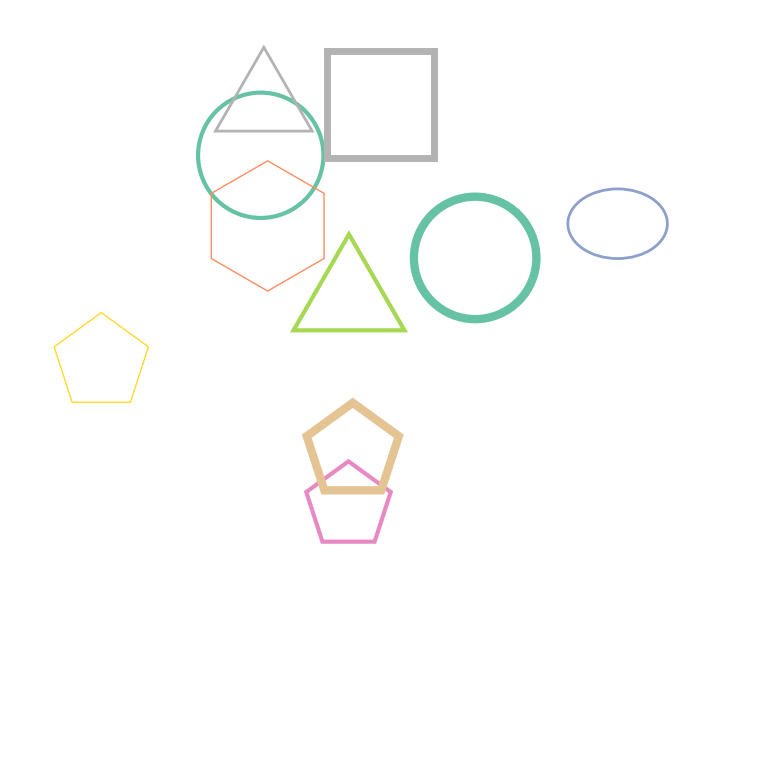[{"shape": "circle", "thickness": 1.5, "radius": 0.41, "center": [0.339, 0.798]}, {"shape": "circle", "thickness": 3, "radius": 0.4, "center": [0.617, 0.665]}, {"shape": "hexagon", "thickness": 0.5, "radius": 0.42, "center": [0.348, 0.707]}, {"shape": "oval", "thickness": 1, "radius": 0.32, "center": [0.802, 0.709]}, {"shape": "pentagon", "thickness": 1.5, "radius": 0.29, "center": [0.453, 0.343]}, {"shape": "triangle", "thickness": 1.5, "radius": 0.42, "center": [0.453, 0.613]}, {"shape": "pentagon", "thickness": 0.5, "radius": 0.32, "center": [0.132, 0.53]}, {"shape": "pentagon", "thickness": 3, "radius": 0.31, "center": [0.458, 0.414]}, {"shape": "triangle", "thickness": 1, "radius": 0.36, "center": [0.343, 0.866]}, {"shape": "square", "thickness": 2.5, "radius": 0.35, "center": [0.495, 0.865]}]